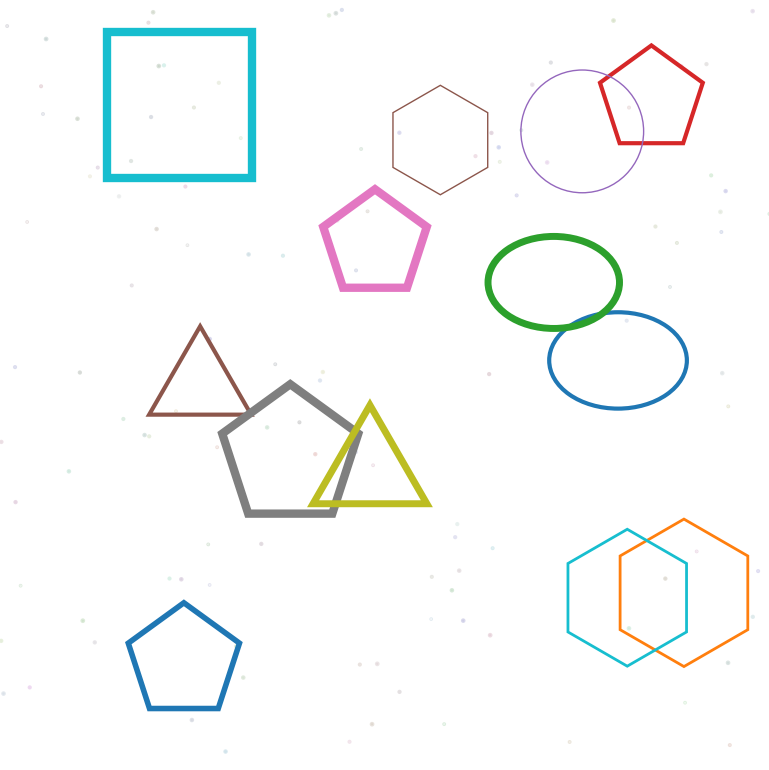[{"shape": "oval", "thickness": 1.5, "radius": 0.45, "center": [0.803, 0.532]}, {"shape": "pentagon", "thickness": 2, "radius": 0.38, "center": [0.239, 0.141]}, {"shape": "hexagon", "thickness": 1, "radius": 0.48, "center": [0.888, 0.23]}, {"shape": "oval", "thickness": 2.5, "radius": 0.43, "center": [0.719, 0.633]}, {"shape": "pentagon", "thickness": 1.5, "radius": 0.35, "center": [0.846, 0.871]}, {"shape": "circle", "thickness": 0.5, "radius": 0.4, "center": [0.756, 0.829]}, {"shape": "triangle", "thickness": 1.5, "radius": 0.38, "center": [0.26, 0.5]}, {"shape": "hexagon", "thickness": 0.5, "radius": 0.36, "center": [0.572, 0.818]}, {"shape": "pentagon", "thickness": 3, "radius": 0.35, "center": [0.487, 0.683]}, {"shape": "pentagon", "thickness": 3, "radius": 0.46, "center": [0.377, 0.408]}, {"shape": "triangle", "thickness": 2.5, "radius": 0.43, "center": [0.48, 0.388]}, {"shape": "hexagon", "thickness": 1, "radius": 0.44, "center": [0.815, 0.224]}, {"shape": "square", "thickness": 3, "radius": 0.47, "center": [0.233, 0.864]}]